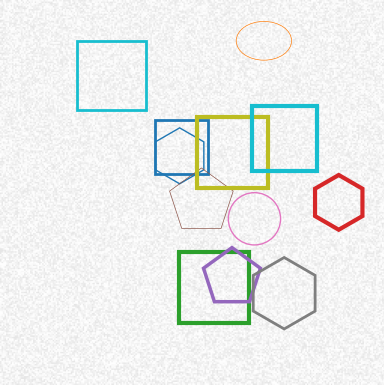[{"shape": "square", "thickness": 2, "radius": 0.35, "center": [0.472, 0.619]}, {"shape": "hexagon", "thickness": 1, "radius": 0.36, "center": [0.467, 0.595]}, {"shape": "oval", "thickness": 0.5, "radius": 0.36, "center": [0.685, 0.894]}, {"shape": "square", "thickness": 3, "radius": 0.46, "center": [0.556, 0.253]}, {"shape": "hexagon", "thickness": 3, "radius": 0.36, "center": [0.88, 0.474]}, {"shape": "pentagon", "thickness": 2.5, "radius": 0.39, "center": [0.603, 0.279]}, {"shape": "pentagon", "thickness": 0.5, "radius": 0.43, "center": [0.523, 0.477]}, {"shape": "circle", "thickness": 1, "radius": 0.34, "center": [0.661, 0.432]}, {"shape": "hexagon", "thickness": 2, "radius": 0.46, "center": [0.738, 0.238]}, {"shape": "square", "thickness": 3, "radius": 0.46, "center": [0.603, 0.605]}, {"shape": "square", "thickness": 3, "radius": 0.42, "center": [0.739, 0.64]}, {"shape": "square", "thickness": 2, "radius": 0.45, "center": [0.289, 0.805]}]